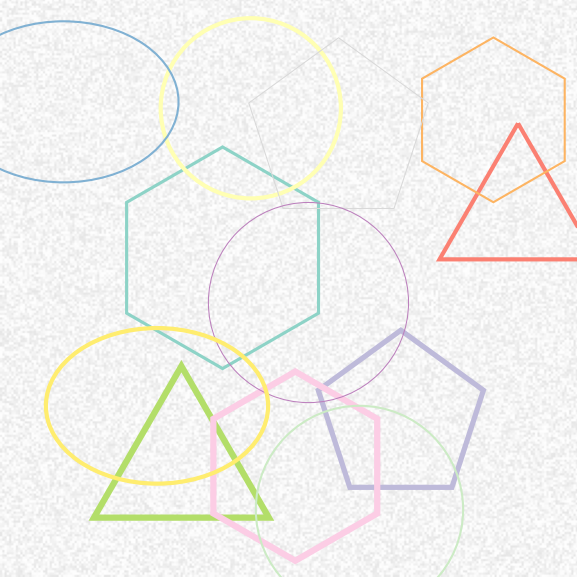[{"shape": "hexagon", "thickness": 1.5, "radius": 0.96, "center": [0.385, 0.553]}, {"shape": "circle", "thickness": 2, "radius": 0.78, "center": [0.434, 0.812]}, {"shape": "pentagon", "thickness": 2.5, "radius": 0.75, "center": [0.694, 0.277]}, {"shape": "triangle", "thickness": 2, "radius": 0.78, "center": [0.897, 0.629]}, {"shape": "oval", "thickness": 1, "radius": 1.0, "center": [0.11, 0.823]}, {"shape": "hexagon", "thickness": 1, "radius": 0.71, "center": [0.854, 0.792]}, {"shape": "triangle", "thickness": 3, "radius": 0.87, "center": [0.314, 0.19]}, {"shape": "hexagon", "thickness": 3, "radius": 0.82, "center": [0.511, 0.192]}, {"shape": "pentagon", "thickness": 0.5, "radius": 0.82, "center": [0.586, 0.77]}, {"shape": "circle", "thickness": 0.5, "radius": 0.87, "center": [0.534, 0.475]}, {"shape": "circle", "thickness": 1, "radius": 0.9, "center": [0.622, 0.117]}, {"shape": "oval", "thickness": 2, "radius": 0.96, "center": [0.272, 0.296]}]